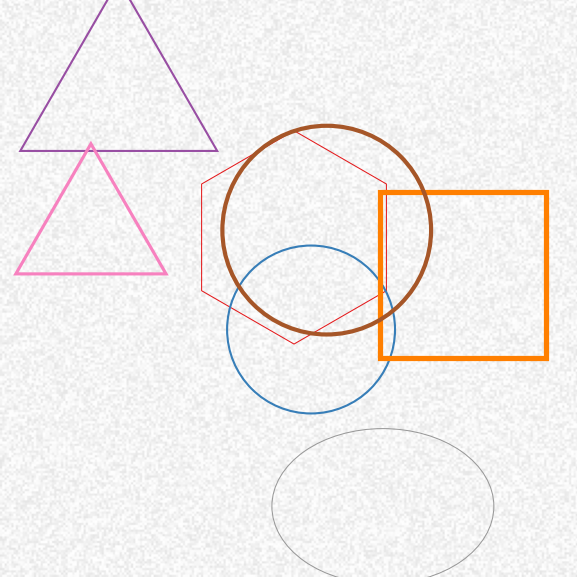[{"shape": "hexagon", "thickness": 0.5, "radius": 0.92, "center": [0.509, 0.588]}, {"shape": "circle", "thickness": 1, "radius": 0.73, "center": [0.539, 0.429]}, {"shape": "triangle", "thickness": 1, "radius": 0.98, "center": [0.206, 0.836]}, {"shape": "square", "thickness": 2.5, "radius": 0.72, "center": [0.802, 0.523]}, {"shape": "circle", "thickness": 2, "radius": 0.9, "center": [0.566, 0.601]}, {"shape": "triangle", "thickness": 1.5, "radius": 0.75, "center": [0.157, 0.6]}, {"shape": "oval", "thickness": 0.5, "radius": 0.96, "center": [0.663, 0.122]}]